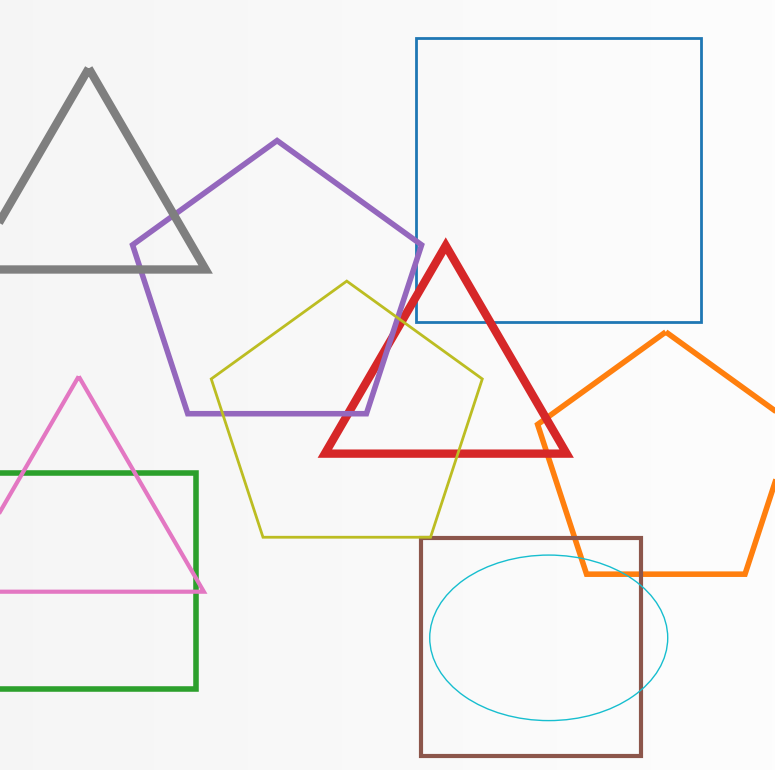[{"shape": "square", "thickness": 1, "radius": 0.92, "center": [0.72, 0.767]}, {"shape": "pentagon", "thickness": 2, "radius": 0.87, "center": [0.859, 0.395]}, {"shape": "square", "thickness": 2, "radius": 0.7, "center": [0.112, 0.245]}, {"shape": "triangle", "thickness": 3, "radius": 0.9, "center": [0.575, 0.501]}, {"shape": "pentagon", "thickness": 2, "radius": 0.98, "center": [0.358, 0.621]}, {"shape": "square", "thickness": 1.5, "radius": 0.71, "center": [0.685, 0.16]}, {"shape": "triangle", "thickness": 1.5, "radius": 0.93, "center": [0.102, 0.325]}, {"shape": "triangle", "thickness": 3, "radius": 0.87, "center": [0.115, 0.737]}, {"shape": "pentagon", "thickness": 1, "radius": 0.92, "center": [0.447, 0.451]}, {"shape": "oval", "thickness": 0.5, "radius": 0.77, "center": [0.708, 0.172]}]